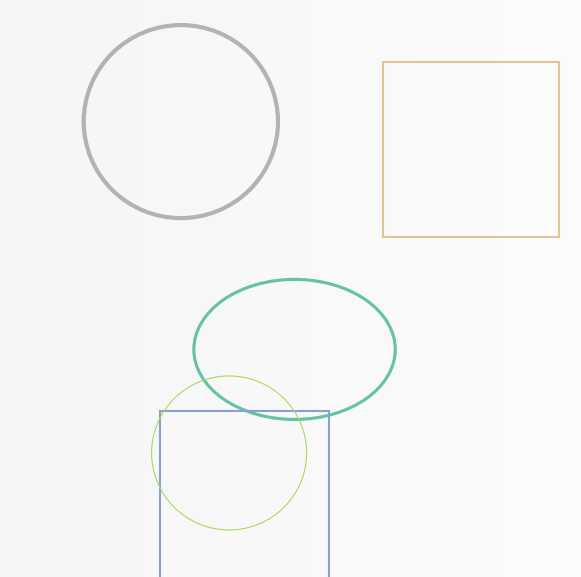[{"shape": "oval", "thickness": 1.5, "radius": 0.87, "center": [0.507, 0.394]}, {"shape": "square", "thickness": 1, "radius": 0.73, "center": [0.42, 0.141]}, {"shape": "circle", "thickness": 0.5, "radius": 0.67, "center": [0.394, 0.215]}, {"shape": "square", "thickness": 1, "radius": 0.76, "center": [0.81, 0.74]}, {"shape": "circle", "thickness": 2, "radius": 0.84, "center": [0.311, 0.789]}]